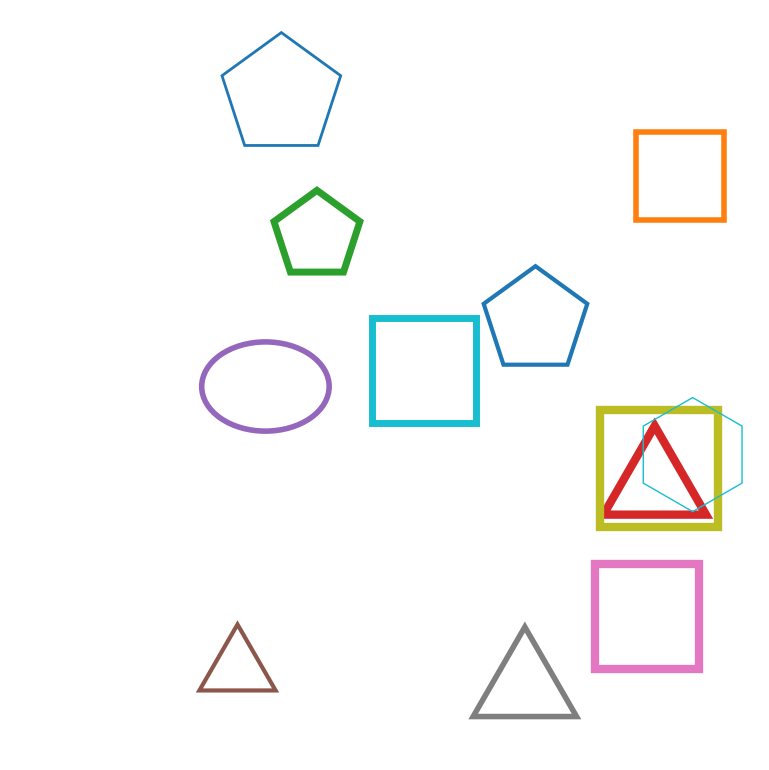[{"shape": "pentagon", "thickness": 1.5, "radius": 0.35, "center": [0.695, 0.584]}, {"shape": "pentagon", "thickness": 1, "radius": 0.41, "center": [0.365, 0.877]}, {"shape": "square", "thickness": 2, "radius": 0.29, "center": [0.883, 0.772]}, {"shape": "pentagon", "thickness": 2.5, "radius": 0.29, "center": [0.412, 0.694]}, {"shape": "triangle", "thickness": 3, "radius": 0.38, "center": [0.85, 0.37]}, {"shape": "oval", "thickness": 2, "radius": 0.41, "center": [0.345, 0.498]}, {"shape": "triangle", "thickness": 1.5, "radius": 0.29, "center": [0.308, 0.132]}, {"shape": "square", "thickness": 3, "radius": 0.34, "center": [0.84, 0.2]}, {"shape": "triangle", "thickness": 2, "radius": 0.39, "center": [0.682, 0.108]}, {"shape": "square", "thickness": 3, "radius": 0.38, "center": [0.856, 0.392]}, {"shape": "square", "thickness": 2.5, "radius": 0.34, "center": [0.55, 0.519]}, {"shape": "hexagon", "thickness": 0.5, "radius": 0.37, "center": [0.9, 0.41]}]